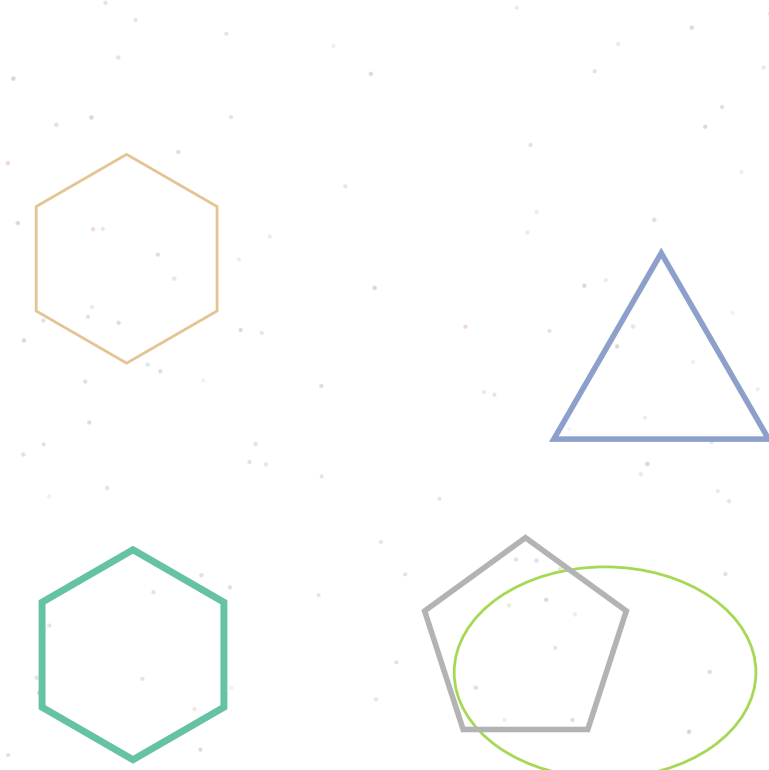[{"shape": "hexagon", "thickness": 2.5, "radius": 0.68, "center": [0.173, 0.15]}, {"shape": "triangle", "thickness": 2, "radius": 0.81, "center": [0.859, 0.51]}, {"shape": "oval", "thickness": 1, "radius": 0.98, "center": [0.786, 0.127]}, {"shape": "hexagon", "thickness": 1, "radius": 0.68, "center": [0.164, 0.664]}, {"shape": "pentagon", "thickness": 2, "radius": 0.69, "center": [0.682, 0.164]}]